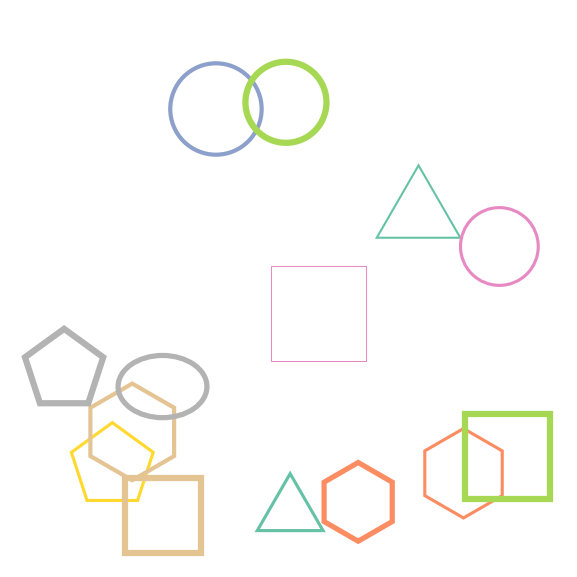[{"shape": "triangle", "thickness": 1.5, "radius": 0.33, "center": [0.502, 0.113]}, {"shape": "triangle", "thickness": 1, "radius": 0.42, "center": [0.725, 0.629]}, {"shape": "hexagon", "thickness": 2.5, "radius": 0.34, "center": [0.62, 0.13]}, {"shape": "hexagon", "thickness": 1.5, "radius": 0.39, "center": [0.803, 0.18]}, {"shape": "circle", "thickness": 2, "radius": 0.4, "center": [0.374, 0.81]}, {"shape": "circle", "thickness": 1.5, "radius": 0.34, "center": [0.865, 0.572]}, {"shape": "square", "thickness": 0.5, "radius": 0.41, "center": [0.551, 0.456]}, {"shape": "square", "thickness": 3, "radius": 0.37, "center": [0.879, 0.208]}, {"shape": "circle", "thickness": 3, "radius": 0.35, "center": [0.495, 0.822]}, {"shape": "pentagon", "thickness": 1.5, "radius": 0.37, "center": [0.194, 0.193]}, {"shape": "hexagon", "thickness": 2, "radius": 0.42, "center": [0.229, 0.251]}, {"shape": "square", "thickness": 3, "radius": 0.33, "center": [0.282, 0.106]}, {"shape": "oval", "thickness": 2.5, "radius": 0.38, "center": [0.281, 0.33]}, {"shape": "pentagon", "thickness": 3, "radius": 0.36, "center": [0.111, 0.359]}]